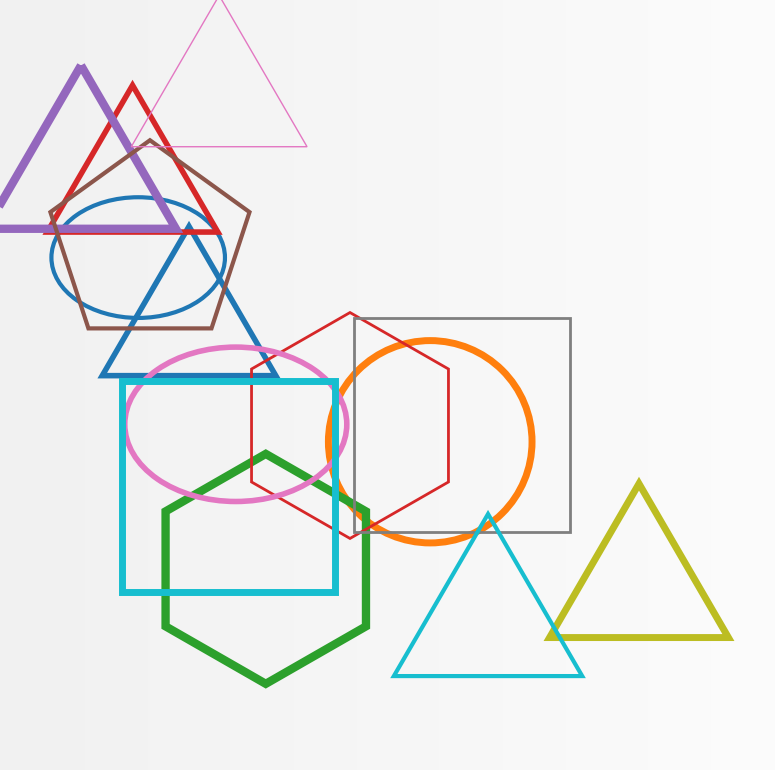[{"shape": "triangle", "thickness": 2, "radius": 0.65, "center": [0.244, 0.577]}, {"shape": "oval", "thickness": 1.5, "radius": 0.56, "center": [0.178, 0.665]}, {"shape": "circle", "thickness": 2.5, "radius": 0.66, "center": [0.555, 0.426]}, {"shape": "hexagon", "thickness": 3, "radius": 0.75, "center": [0.343, 0.261]}, {"shape": "hexagon", "thickness": 1, "radius": 0.73, "center": [0.452, 0.447]}, {"shape": "triangle", "thickness": 2, "radius": 0.64, "center": [0.171, 0.762]}, {"shape": "triangle", "thickness": 3, "radius": 0.71, "center": [0.105, 0.774]}, {"shape": "pentagon", "thickness": 1.5, "radius": 0.68, "center": [0.193, 0.683]}, {"shape": "oval", "thickness": 2, "radius": 0.72, "center": [0.304, 0.449]}, {"shape": "triangle", "thickness": 0.5, "radius": 0.65, "center": [0.283, 0.875]}, {"shape": "square", "thickness": 1, "radius": 0.7, "center": [0.596, 0.448]}, {"shape": "triangle", "thickness": 2.5, "radius": 0.67, "center": [0.825, 0.239]}, {"shape": "square", "thickness": 2.5, "radius": 0.69, "center": [0.295, 0.368]}, {"shape": "triangle", "thickness": 1.5, "radius": 0.7, "center": [0.63, 0.192]}]